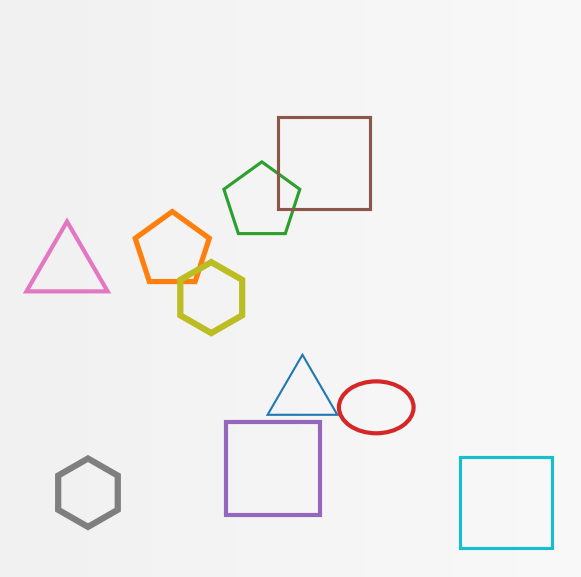[{"shape": "triangle", "thickness": 1, "radius": 0.35, "center": [0.52, 0.316]}, {"shape": "pentagon", "thickness": 2.5, "radius": 0.34, "center": [0.296, 0.566]}, {"shape": "pentagon", "thickness": 1.5, "radius": 0.34, "center": [0.45, 0.65]}, {"shape": "oval", "thickness": 2, "radius": 0.32, "center": [0.647, 0.294]}, {"shape": "square", "thickness": 2, "radius": 0.4, "center": [0.47, 0.187]}, {"shape": "square", "thickness": 1.5, "radius": 0.4, "center": [0.557, 0.717]}, {"shape": "triangle", "thickness": 2, "radius": 0.4, "center": [0.115, 0.535]}, {"shape": "hexagon", "thickness": 3, "radius": 0.3, "center": [0.151, 0.146]}, {"shape": "hexagon", "thickness": 3, "radius": 0.31, "center": [0.363, 0.484]}, {"shape": "square", "thickness": 1.5, "radius": 0.39, "center": [0.87, 0.129]}]